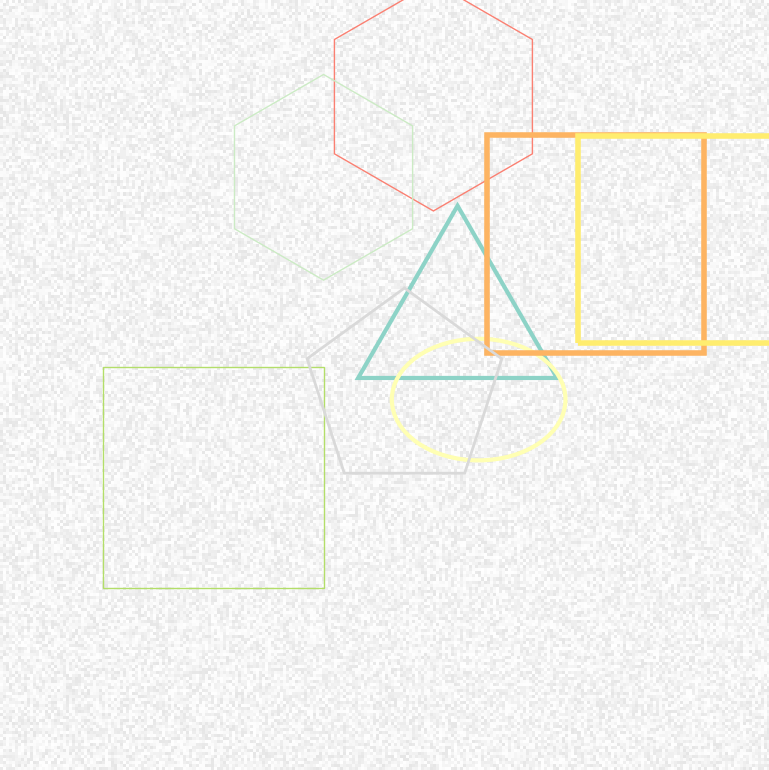[{"shape": "triangle", "thickness": 1.5, "radius": 0.75, "center": [0.594, 0.584]}, {"shape": "oval", "thickness": 1.5, "radius": 0.56, "center": [0.622, 0.481]}, {"shape": "hexagon", "thickness": 0.5, "radius": 0.74, "center": [0.563, 0.874]}, {"shape": "square", "thickness": 2, "radius": 0.71, "center": [0.773, 0.684]}, {"shape": "square", "thickness": 0.5, "radius": 0.72, "center": [0.277, 0.379]}, {"shape": "pentagon", "thickness": 1, "radius": 0.66, "center": [0.525, 0.493]}, {"shape": "hexagon", "thickness": 0.5, "radius": 0.67, "center": [0.42, 0.77]}, {"shape": "square", "thickness": 2, "radius": 0.67, "center": [0.885, 0.689]}]